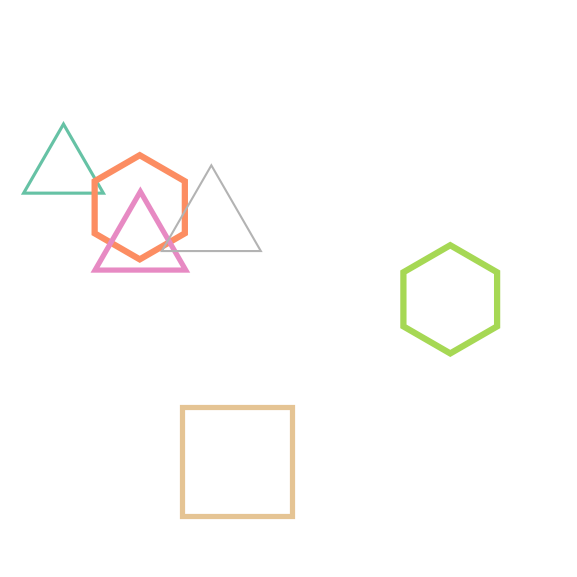[{"shape": "triangle", "thickness": 1.5, "radius": 0.4, "center": [0.11, 0.705]}, {"shape": "hexagon", "thickness": 3, "radius": 0.45, "center": [0.242, 0.64]}, {"shape": "triangle", "thickness": 2.5, "radius": 0.45, "center": [0.243, 0.577]}, {"shape": "hexagon", "thickness": 3, "radius": 0.47, "center": [0.78, 0.481]}, {"shape": "square", "thickness": 2.5, "radius": 0.47, "center": [0.41, 0.199]}, {"shape": "triangle", "thickness": 1, "radius": 0.49, "center": [0.366, 0.614]}]